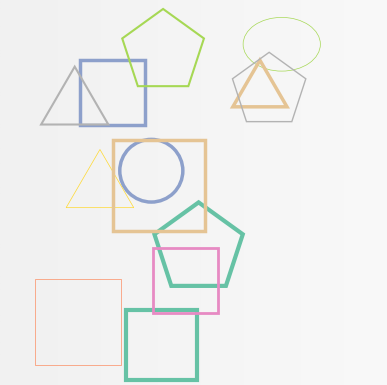[{"shape": "square", "thickness": 3, "radius": 0.46, "center": [0.417, 0.104]}, {"shape": "pentagon", "thickness": 3, "radius": 0.6, "center": [0.513, 0.354]}, {"shape": "square", "thickness": 0.5, "radius": 0.56, "center": [0.201, 0.165]}, {"shape": "square", "thickness": 2.5, "radius": 0.42, "center": [0.29, 0.759]}, {"shape": "circle", "thickness": 2.5, "radius": 0.41, "center": [0.39, 0.557]}, {"shape": "square", "thickness": 2, "radius": 0.42, "center": [0.479, 0.272]}, {"shape": "oval", "thickness": 0.5, "radius": 0.5, "center": [0.727, 0.885]}, {"shape": "pentagon", "thickness": 1.5, "radius": 0.55, "center": [0.421, 0.866]}, {"shape": "triangle", "thickness": 0.5, "radius": 0.5, "center": [0.258, 0.511]}, {"shape": "triangle", "thickness": 2.5, "radius": 0.4, "center": [0.671, 0.763]}, {"shape": "square", "thickness": 2.5, "radius": 0.59, "center": [0.409, 0.517]}, {"shape": "triangle", "thickness": 1.5, "radius": 0.5, "center": [0.193, 0.727]}, {"shape": "pentagon", "thickness": 1, "radius": 0.5, "center": [0.695, 0.765]}]